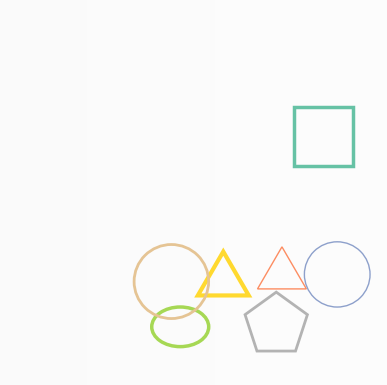[{"shape": "square", "thickness": 2.5, "radius": 0.38, "center": [0.836, 0.646]}, {"shape": "triangle", "thickness": 1, "radius": 0.36, "center": [0.728, 0.286]}, {"shape": "circle", "thickness": 1, "radius": 0.42, "center": [0.87, 0.287]}, {"shape": "oval", "thickness": 2.5, "radius": 0.37, "center": [0.465, 0.151]}, {"shape": "triangle", "thickness": 3, "radius": 0.38, "center": [0.576, 0.271]}, {"shape": "circle", "thickness": 2, "radius": 0.48, "center": [0.442, 0.269]}, {"shape": "pentagon", "thickness": 2, "radius": 0.42, "center": [0.713, 0.157]}]